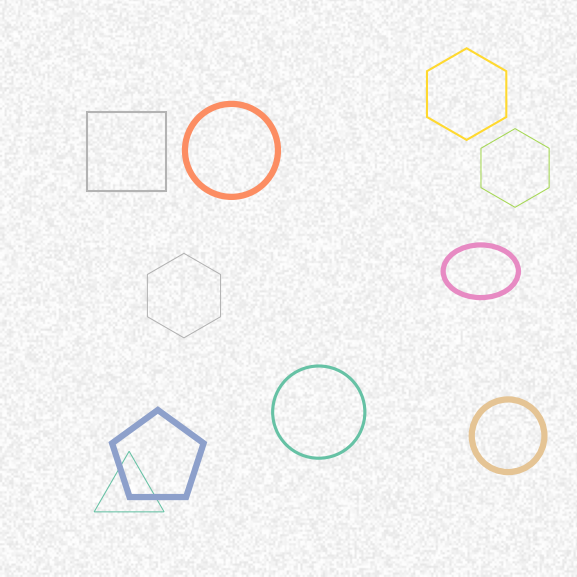[{"shape": "triangle", "thickness": 0.5, "radius": 0.35, "center": [0.224, 0.148]}, {"shape": "circle", "thickness": 1.5, "radius": 0.4, "center": [0.552, 0.286]}, {"shape": "circle", "thickness": 3, "radius": 0.4, "center": [0.401, 0.739]}, {"shape": "pentagon", "thickness": 3, "radius": 0.42, "center": [0.273, 0.206]}, {"shape": "oval", "thickness": 2.5, "radius": 0.33, "center": [0.833, 0.529]}, {"shape": "hexagon", "thickness": 0.5, "radius": 0.34, "center": [0.892, 0.708]}, {"shape": "hexagon", "thickness": 1, "radius": 0.4, "center": [0.808, 0.836]}, {"shape": "circle", "thickness": 3, "radius": 0.31, "center": [0.88, 0.245]}, {"shape": "hexagon", "thickness": 0.5, "radius": 0.37, "center": [0.319, 0.487]}, {"shape": "square", "thickness": 1, "radius": 0.34, "center": [0.219, 0.737]}]